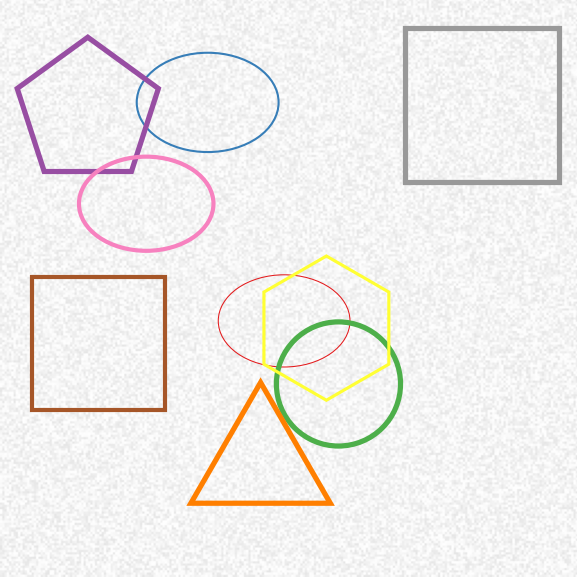[{"shape": "oval", "thickness": 0.5, "radius": 0.57, "center": [0.492, 0.443]}, {"shape": "oval", "thickness": 1, "radius": 0.61, "center": [0.36, 0.822]}, {"shape": "circle", "thickness": 2.5, "radius": 0.54, "center": [0.586, 0.334]}, {"shape": "pentagon", "thickness": 2.5, "radius": 0.64, "center": [0.152, 0.806]}, {"shape": "triangle", "thickness": 2.5, "radius": 0.7, "center": [0.451, 0.197]}, {"shape": "hexagon", "thickness": 1.5, "radius": 0.62, "center": [0.565, 0.431]}, {"shape": "square", "thickness": 2, "radius": 0.58, "center": [0.17, 0.404]}, {"shape": "oval", "thickness": 2, "radius": 0.58, "center": [0.253, 0.646]}, {"shape": "square", "thickness": 2.5, "radius": 0.67, "center": [0.835, 0.817]}]